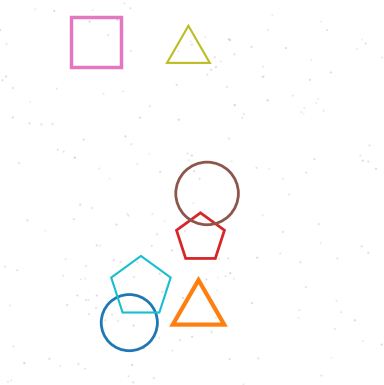[{"shape": "circle", "thickness": 2, "radius": 0.36, "center": [0.336, 0.162]}, {"shape": "triangle", "thickness": 3, "radius": 0.39, "center": [0.516, 0.195]}, {"shape": "pentagon", "thickness": 2, "radius": 0.33, "center": [0.521, 0.382]}, {"shape": "circle", "thickness": 2, "radius": 0.41, "center": [0.538, 0.498]}, {"shape": "square", "thickness": 2.5, "radius": 0.32, "center": [0.248, 0.89]}, {"shape": "triangle", "thickness": 1.5, "radius": 0.32, "center": [0.489, 0.869]}, {"shape": "pentagon", "thickness": 1.5, "radius": 0.41, "center": [0.366, 0.254]}]